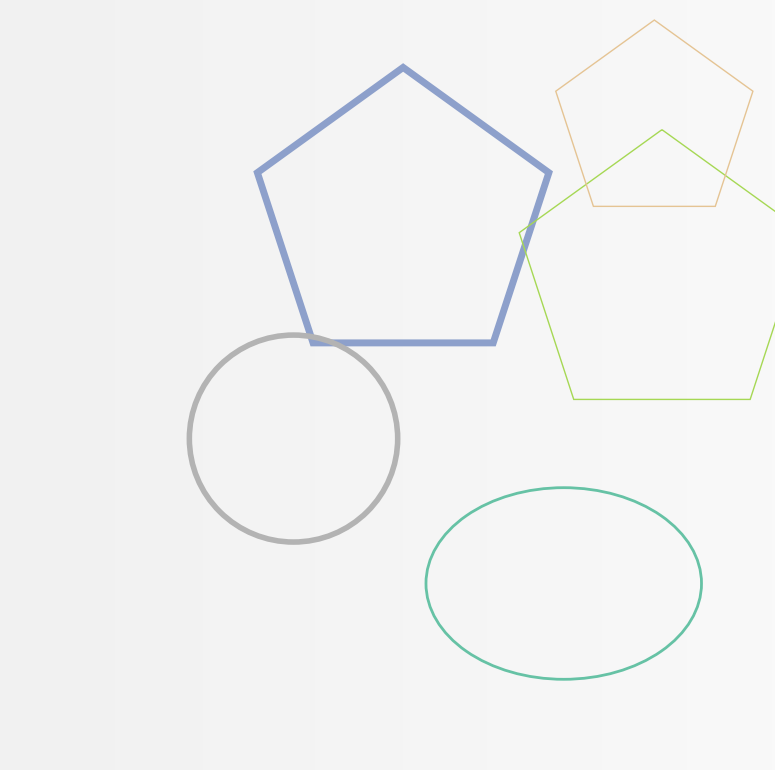[{"shape": "oval", "thickness": 1, "radius": 0.89, "center": [0.727, 0.242]}, {"shape": "pentagon", "thickness": 2.5, "radius": 0.99, "center": [0.52, 0.715]}, {"shape": "pentagon", "thickness": 0.5, "radius": 0.97, "center": [0.854, 0.638]}, {"shape": "pentagon", "thickness": 0.5, "radius": 0.67, "center": [0.844, 0.84]}, {"shape": "circle", "thickness": 2, "radius": 0.67, "center": [0.379, 0.43]}]